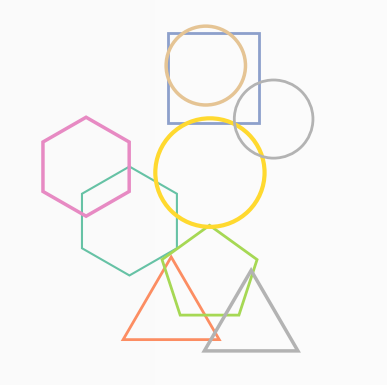[{"shape": "hexagon", "thickness": 1.5, "radius": 0.71, "center": [0.334, 0.426]}, {"shape": "triangle", "thickness": 2, "radius": 0.72, "center": [0.442, 0.189]}, {"shape": "square", "thickness": 2, "radius": 0.58, "center": [0.551, 0.797]}, {"shape": "hexagon", "thickness": 2.5, "radius": 0.64, "center": [0.222, 0.567]}, {"shape": "pentagon", "thickness": 2, "radius": 0.64, "center": [0.541, 0.286]}, {"shape": "circle", "thickness": 3, "radius": 0.7, "center": [0.542, 0.552]}, {"shape": "circle", "thickness": 2.5, "radius": 0.51, "center": [0.531, 0.83]}, {"shape": "triangle", "thickness": 2.5, "radius": 0.7, "center": [0.648, 0.158]}, {"shape": "circle", "thickness": 2, "radius": 0.51, "center": [0.706, 0.691]}]